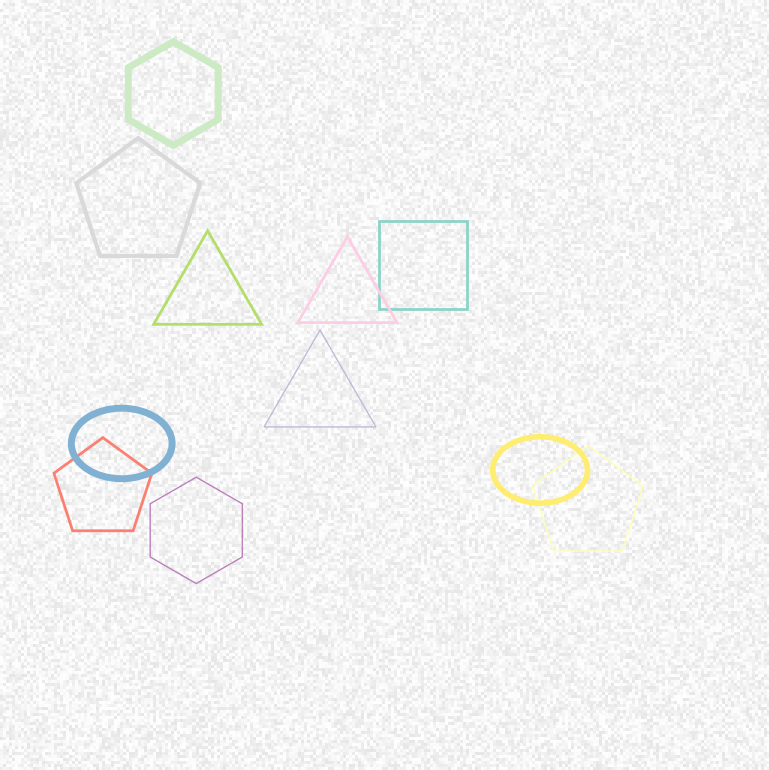[{"shape": "square", "thickness": 1, "radius": 0.29, "center": [0.549, 0.656]}, {"shape": "pentagon", "thickness": 0.5, "radius": 0.38, "center": [0.764, 0.346]}, {"shape": "triangle", "thickness": 0.5, "radius": 0.42, "center": [0.416, 0.488]}, {"shape": "pentagon", "thickness": 1, "radius": 0.33, "center": [0.134, 0.365]}, {"shape": "oval", "thickness": 2.5, "radius": 0.33, "center": [0.158, 0.424]}, {"shape": "triangle", "thickness": 1, "radius": 0.4, "center": [0.27, 0.619]}, {"shape": "triangle", "thickness": 1, "radius": 0.37, "center": [0.451, 0.618]}, {"shape": "pentagon", "thickness": 1.5, "radius": 0.42, "center": [0.18, 0.736]}, {"shape": "hexagon", "thickness": 0.5, "radius": 0.35, "center": [0.255, 0.311]}, {"shape": "hexagon", "thickness": 2.5, "radius": 0.34, "center": [0.225, 0.879]}, {"shape": "oval", "thickness": 2, "radius": 0.31, "center": [0.701, 0.39]}]